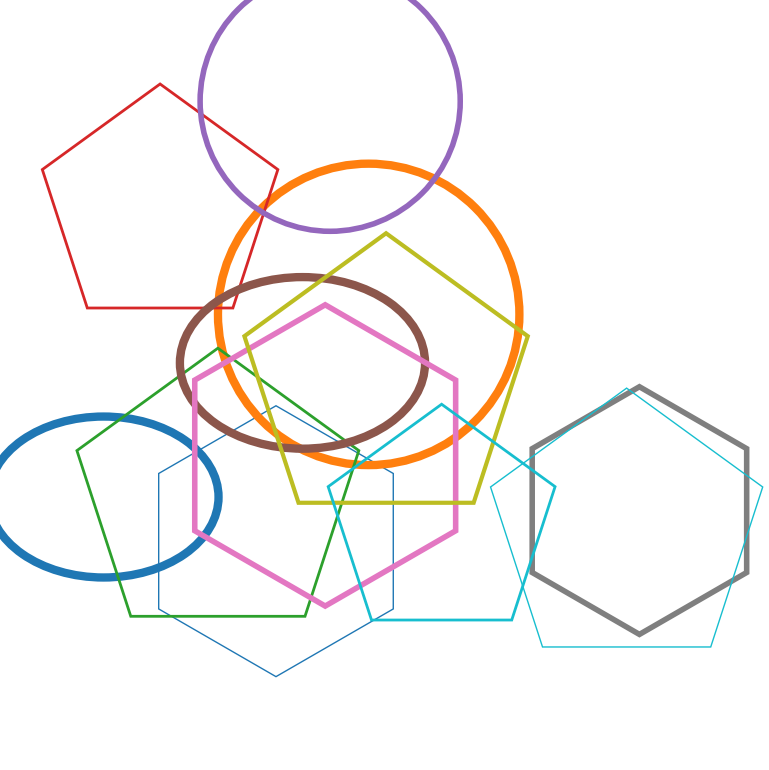[{"shape": "hexagon", "thickness": 0.5, "radius": 0.88, "center": [0.358, 0.297]}, {"shape": "oval", "thickness": 3, "radius": 0.75, "center": [0.135, 0.355]}, {"shape": "circle", "thickness": 3, "radius": 0.98, "center": [0.479, 0.592]}, {"shape": "pentagon", "thickness": 1, "radius": 0.96, "center": [0.283, 0.355]}, {"shape": "pentagon", "thickness": 1, "radius": 0.8, "center": [0.208, 0.73]}, {"shape": "circle", "thickness": 2, "radius": 0.84, "center": [0.429, 0.869]}, {"shape": "oval", "thickness": 3, "radius": 0.8, "center": [0.393, 0.529]}, {"shape": "hexagon", "thickness": 2, "radius": 0.98, "center": [0.422, 0.409]}, {"shape": "hexagon", "thickness": 2, "radius": 0.8, "center": [0.83, 0.337]}, {"shape": "pentagon", "thickness": 1.5, "radius": 0.97, "center": [0.501, 0.504]}, {"shape": "pentagon", "thickness": 0.5, "radius": 0.93, "center": [0.814, 0.31]}, {"shape": "pentagon", "thickness": 1, "radius": 0.77, "center": [0.574, 0.32]}]